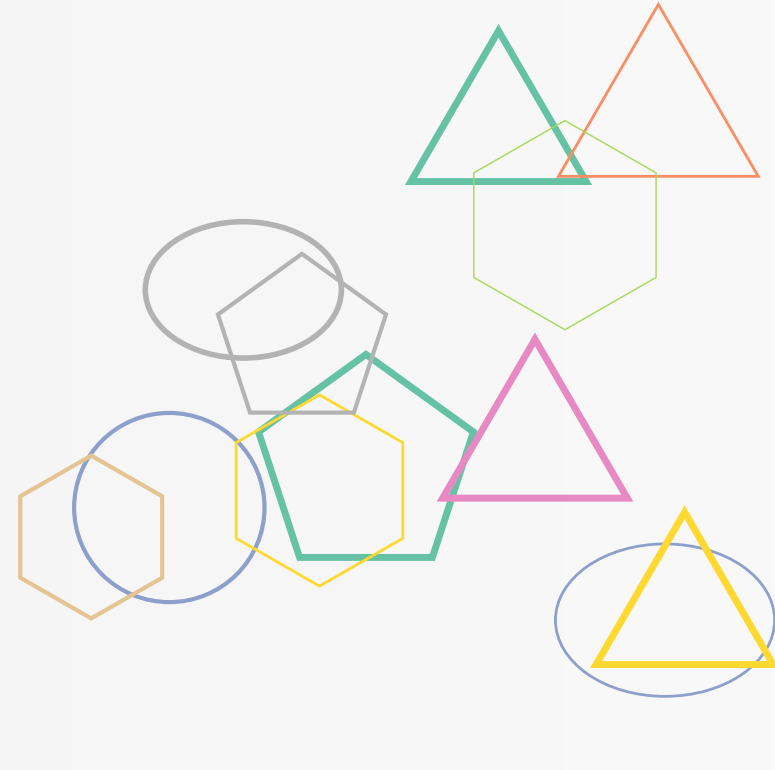[{"shape": "triangle", "thickness": 2.5, "radius": 0.65, "center": [0.643, 0.829]}, {"shape": "pentagon", "thickness": 2.5, "radius": 0.73, "center": [0.472, 0.394]}, {"shape": "triangle", "thickness": 1, "radius": 0.74, "center": [0.85, 0.845]}, {"shape": "oval", "thickness": 1, "radius": 0.71, "center": [0.858, 0.195]}, {"shape": "circle", "thickness": 1.5, "radius": 0.61, "center": [0.218, 0.341]}, {"shape": "triangle", "thickness": 2.5, "radius": 0.69, "center": [0.69, 0.422]}, {"shape": "hexagon", "thickness": 0.5, "radius": 0.68, "center": [0.729, 0.708]}, {"shape": "hexagon", "thickness": 1, "radius": 0.62, "center": [0.412, 0.363]}, {"shape": "triangle", "thickness": 2.5, "radius": 0.66, "center": [0.883, 0.203]}, {"shape": "hexagon", "thickness": 1.5, "radius": 0.53, "center": [0.118, 0.303]}, {"shape": "oval", "thickness": 2, "radius": 0.63, "center": [0.314, 0.624]}, {"shape": "pentagon", "thickness": 1.5, "radius": 0.57, "center": [0.39, 0.556]}]